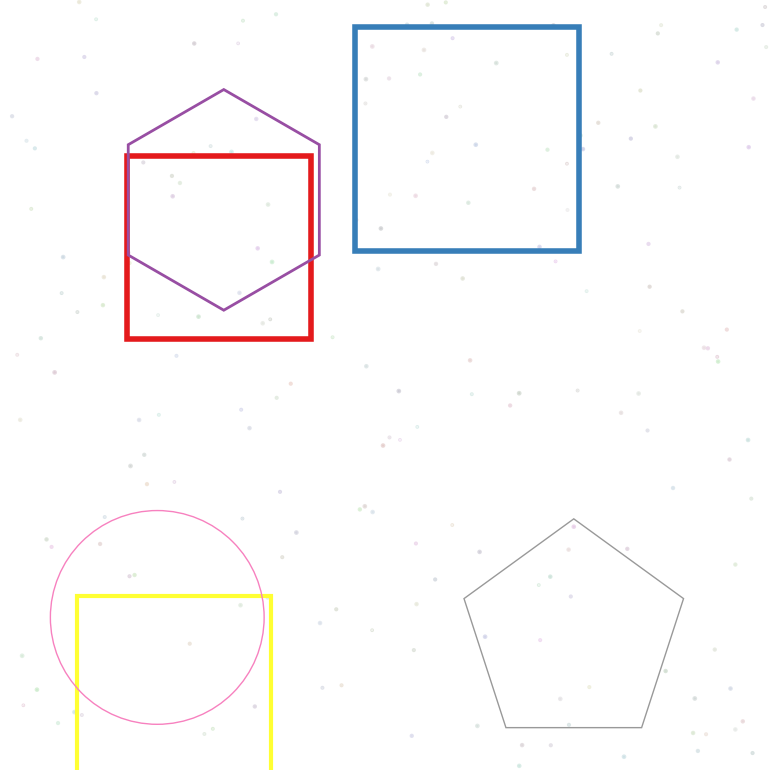[{"shape": "square", "thickness": 2, "radius": 0.6, "center": [0.284, 0.678]}, {"shape": "square", "thickness": 2, "radius": 0.73, "center": [0.607, 0.819]}, {"shape": "hexagon", "thickness": 1, "radius": 0.72, "center": [0.291, 0.74]}, {"shape": "square", "thickness": 1.5, "radius": 0.63, "center": [0.226, 0.101]}, {"shape": "circle", "thickness": 0.5, "radius": 0.69, "center": [0.204, 0.198]}, {"shape": "pentagon", "thickness": 0.5, "radius": 0.75, "center": [0.745, 0.176]}]